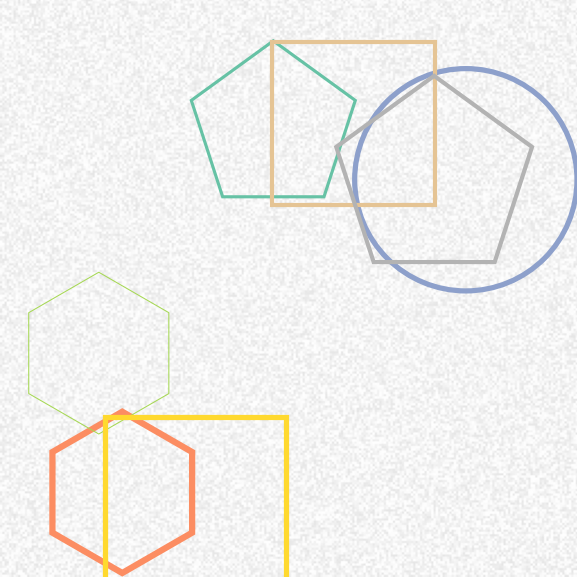[{"shape": "pentagon", "thickness": 1.5, "radius": 0.75, "center": [0.473, 0.779]}, {"shape": "hexagon", "thickness": 3, "radius": 0.7, "center": [0.212, 0.147]}, {"shape": "circle", "thickness": 2.5, "radius": 0.96, "center": [0.807, 0.688]}, {"shape": "hexagon", "thickness": 0.5, "radius": 0.7, "center": [0.171, 0.388]}, {"shape": "square", "thickness": 2.5, "radius": 0.78, "center": [0.339, 0.12]}, {"shape": "square", "thickness": 2, "radius": 0.71, "center": [0.612, 0.785]}, {"shape": "pentagon", "thickness": 2, "radius": 0.89, "center": [0.752, 0.69]}]